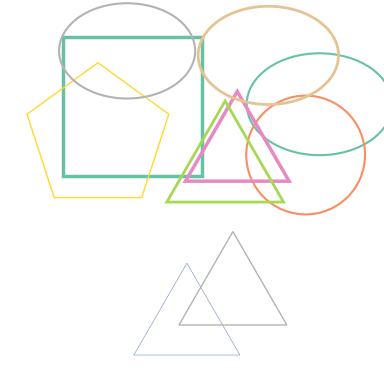[{"shape": "square", "thickness": 2.5, "radius": 0.91, "center": [0.344, 0.723]}, {"shape": "oval", "thickness": 1.5, "radius": 0.95, "center": [0.83, 0.729]}, {"shape": "circle", "thickness": 1.5, "radius": 0.77, "center": [0.794, 0.597]}, {"shape": "triangle", "thickness": 0.5, "radius": 0.8, "center": [0.485, 0.157]}, {"shape": "triangle", "thickness": 2.5, "radius": 0.78, "center": [0.616, 0.607]}, {"shape": "triangle", "thickness": 2, "radius": 0.88, "center": [0.585, 0.563]}, {"shape": "pentagon", "thickness": 1, "radius": 0.97, "center": [0.254, 0.643]}, {"shape": "oval", "thickness": 2, "radius": 0.91, "center": [0.697, 0.856]}, {"shape": "triangle", "thickness": 1, "radius": 0.81, "center": [0.605, 0.237]}, {"shape": "oval", "thickness": 1.5, "radius": 0.88, "center": [0.33, 0.868]}]